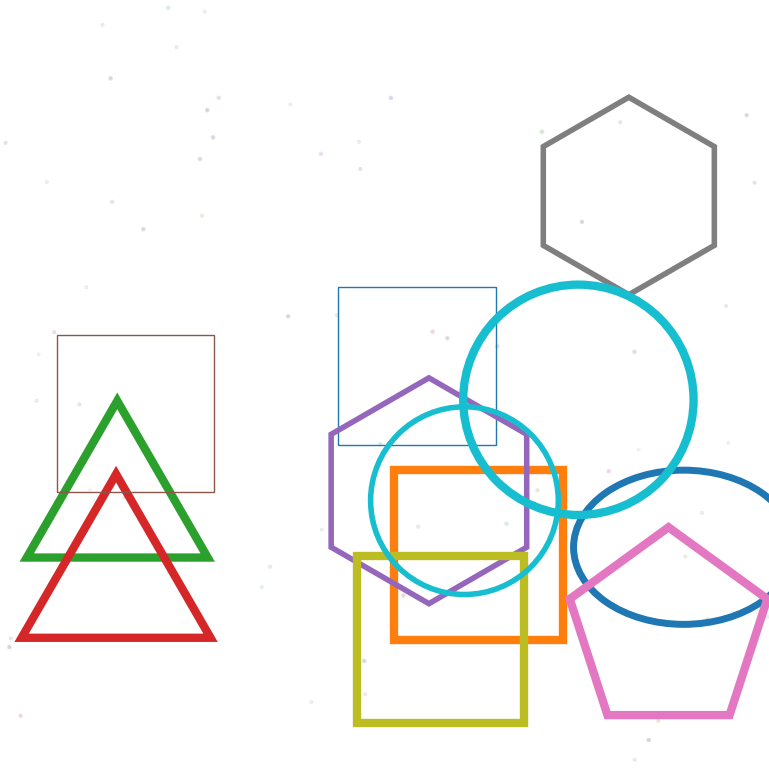[{"shape": "square", "thickness": 0.5, "radius": 0.51, "center": [0.541, 0.524]}, {"shape": "oval", "thickness": 2.5, "radius": 0.72, "center": [0.888, 0.289]}, {"shape": "square", "thickness": 3, "radius": 0.55, "center": [0.621, 0.279]}, {"shape": "triangle", "thickness": 3, "radius": 0.68, "center": [0.152, 0.344]}, {"shape": "triangle", "thickness": 3, "radius": 0.71, "center": [0.151, 0.243]}, {"shape": "hexagon", "thickness": 2, "radius": 0.73, "center": [0.557, 0.363]}, {"shape": "square", "thickness": 0.5, "radius": 0.51, "center": [0.176, 0.463]}, {"shape": "pentagon", "thickness": 3, "radius": 0.67, "center": [0.868, 0.18]}, {"shape": "hexagon", "thickness": 2, "radius": 0.64, "center": [0.817, 0.745]}, {"shape": "square", "thickness": 3, "radius": 0.54, "center": [0.572, 0.17]}, {"shape": "circle", "thickness": 3, "radius": 0.75, "center": [0.751, 0.481]}, {"shape": "circle", "thickness": 2, "radius": 0.61, "center": [0.603, 0.35]}]